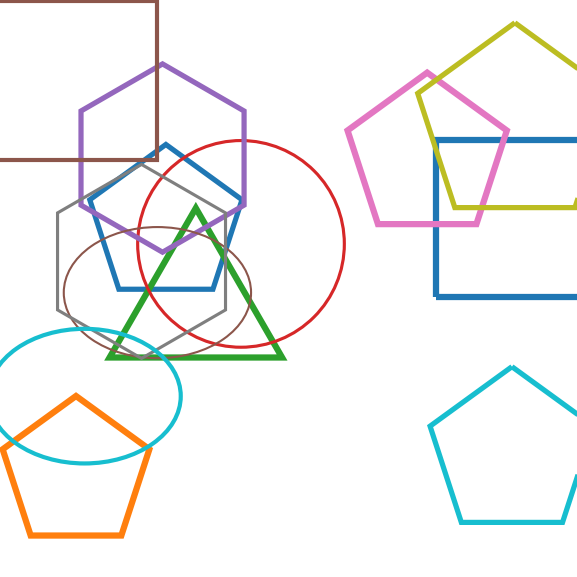[{"shape": "square", "thickness": 3, "radius": 0.68, "center": [0.891, 0.621]}, {"shape": "pentagon", "thickness": 2.5, "radius": 0.69, "center": [0.287, 0.61]}, {"shape": "pentagon", "thickness": 3, "radius": 0.67, "center": [0.132, 0.18]}, {"shape": "triangle", "thickness": 3, "radius": 0.86, "center": [0.339, 0.466]}, {"shape": "circle", "thickness": 1.5, "radius": 0.89, "center": [0.417, 0.577]}, {"shape": "hexagon", "thickness": 2.5, "radius": 0.82, "center": [0.281, 0.725]}, {"shape": "oval", "thickness": 1, "radius": 0.81, "center": [0.273, 0.492]}, {"shape": "square", "thickness": 2, "radius": 0.69, "center": [0.135, 0.86]}, {"shape": "pentagon", "thickness": 3, "radius": 0.73, "center": [0.74, 0.728]}, {"shape": "hexagon", "thickness": 1.5, "radius": 0.84, "center": [0.245, 0.546]}, {"shape": "pentagon", "thickness": 2.5, "radius": 0.88, "center": [0.892, 0.783]}, {"shape": "pentagon", "thickness": 2.5, "radius": 0.75, "center": [0.886, 0.215]}, {"shape": "oval", "thickness": 2, "radius": 0.83, "center": [0.146, 0.313]}]